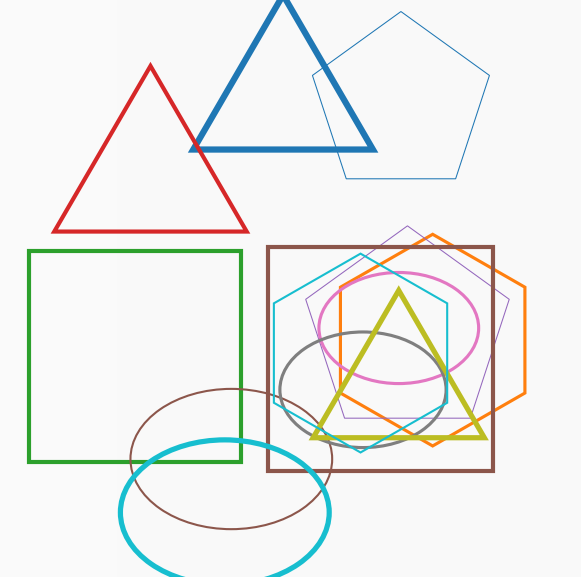[{"shape": "pentagon", "thickness": 0.5, "radius": 0.8, "center": [0.69, 0.819]}, {"shape": "triangle", "thickness": 3, "radius": 0.89, "center": [0.487, 0.829]}, {"shape": "hexagon", "thickness": 1.5, "radius": 0.92, "center": [0.744, 0.41]}, {"shape": "square", "thickness": 2, "radius": 0.91, "center": [0.233, 0.382]}, {"shape": "triangle", "thickness": 2, "radius": 0.96, "center": [0.259, 0.694]}, {"shape": "pentagon", "thickness": 0.5, "radius": 0.92, "center": [0.701, 0.424]}, {"shape": "square", "thickness": 2, "radius": 0.97, "center": [0.654, 0.378]}, {"shape": "oval", "thickness": 1, "radius": 0.87, "center": [0.398, 0.204]}, {"shape": "oval", "thickness": 1.5, "radius": 0.69, "center": [0.686, 0.431]}, {"shape": "oval", "thickness": 1.5, "radius": 0.71, "center": [0.625, 0.324]}, {"shape": "triangle", "thickness": 2.5, "radius": 0.85, "center": [0.686, 0.326]}, {"shape": "hexagon", "thickness": 1, "radius": 0.86, "center": [0.62, 0.388]}, {"shape": "oval", "thickness": 2.5, "radius": 0.9, "center": [0.387, 0.112]}]